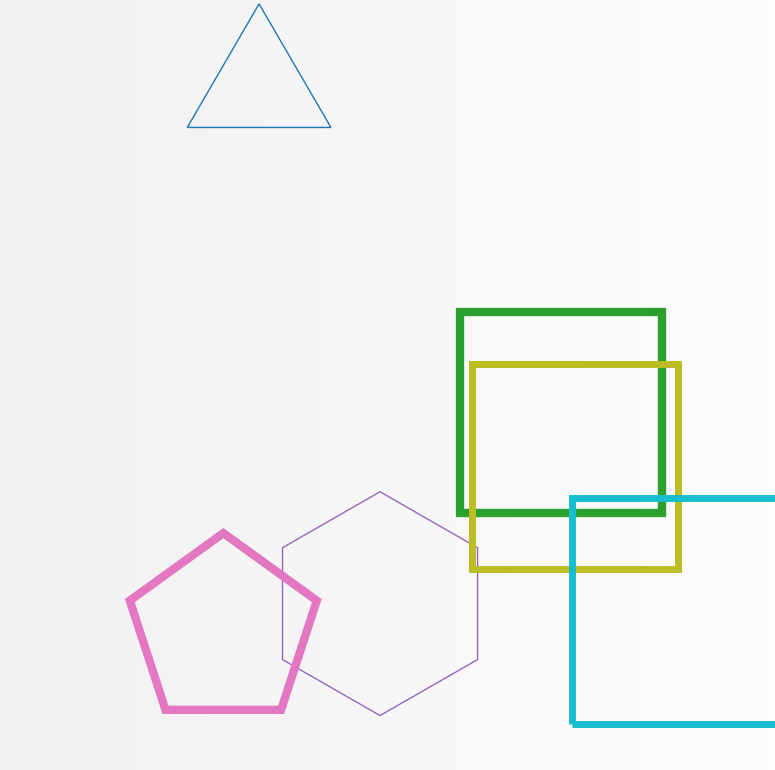[{"shape": "triangle", "thickness": 0.5, "radius": 0.54, "center": [0.334, 0.888]}, {"shape": "square", "thickness": 3, "radius": 0.65, "center": [0.724, 0.464]}, {"shape": "hexagon", "thickness": 0.5, "radius": 0.73, "center": [0.49, 0.216]}, {"shape": "pentagon", "thickness": 3, "radius": 0.63, "center": [0.288, 0.181]}, {"shape": "square", "thickness": 2.5, "radius": 0.67, "center": [0.742, 0.394]}, {"shape": "square", "thickness": 2.5, "radius": 0.73, "center": [0.884, 0.207]}]